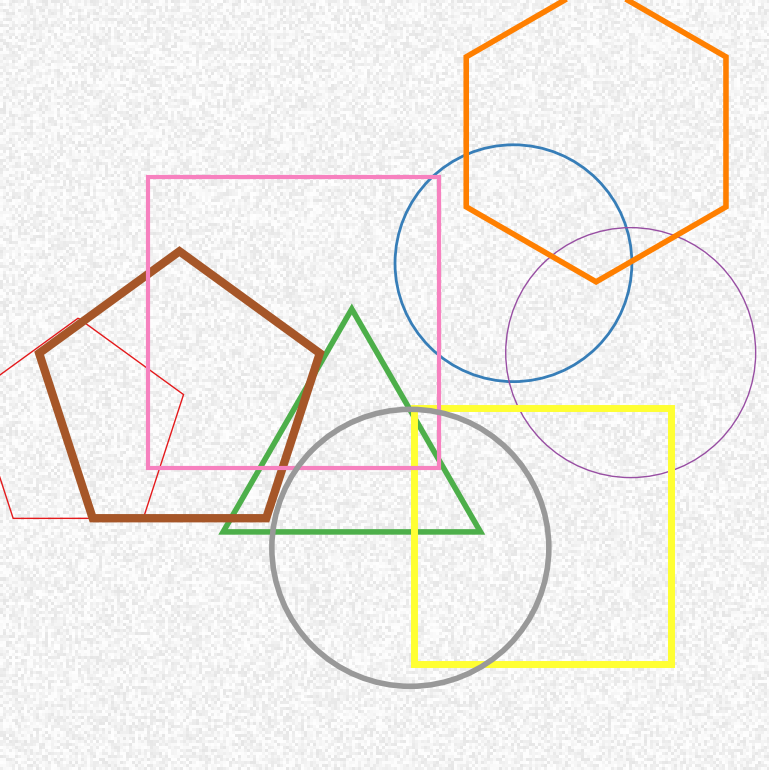[{"shape": "pentagon", "thickness": 0.5, "radius": 0.72, "center": [0.102, 0.443]}, {"shape": "circle", "thickness": 1, "radius": 0.77, "center": [0.667, 0.658]}, {"shape": "triangle", "thickness": 2, "radius": 0.96, "center": [0.457, 0.406]}, {"shape": "circle", "thickness": 0.5, "radius": 0.81, "center": [0.819, 0.542]}, {"shape": "hexagon", "thickness": 2, "radius": 0.97, "center": [0.774, 0.829]}, {"shape": "square", "thickness": 2.5, "radius": 0.83, "center": [0.705, 0.304]}, {"shape": "pentagon", "thickness": 3, "radius": 0.96, "center": [0.233, 0.482]}, {"shape": "square", "thickness": 1.5, "radius": 0.95, "center": [0.381, 0.581]}, {"shape": "circle", "thickness": 2, "radius": 0.9, "center": [0.533, 0.289]}]